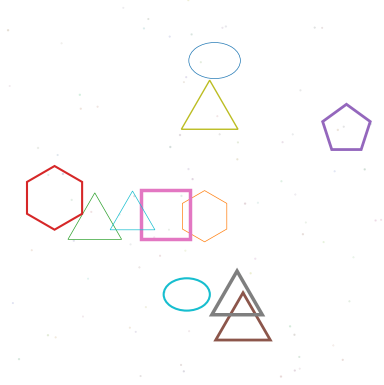[{"shape": "oval", "thickness": 0.5, "radius": 0.33, "center": [0.557, 0.843]}, {"shape": "hexagon", "thickness": 0.5, "radius": 0.33, "center": [0.531, 0.438]}, {"shape": "triangle", "thickness": 0.5, "radius": 0.4, "center": [0.246, 0.419]}, {"shape": "hexagon", "thickness": 1.5, "radius": 0.41, "center": [0.142, 0.486]}, {"shape": "pentagon", "thickness": 2, "radius": 0.32, "center": [0.9, 0.664]}, {"shape": "triangle", "thickness": 2, "radius": 0.41, "center": [0.631, 0.158]}, {"shape": "square", "thickness": 2.5, "radius": 0.32, "center": [0.429, 0.442]}, {"shape": "triangle", "thickness": 2.5, "radius": 0.38, "center": [0.616, 0.22]}, {"shape": "triangle", "thickness": 1, "radius": 0.42, "center": [0.545, 0.707]}, {"shape": "oval", "thickness": 1.5, "radius": 0.3, "center": [0.485, 0.235]}, {"shape": "triangle", "thickness": 0.5, "radius": 0.34, "center": [0.344, 0.437]}]